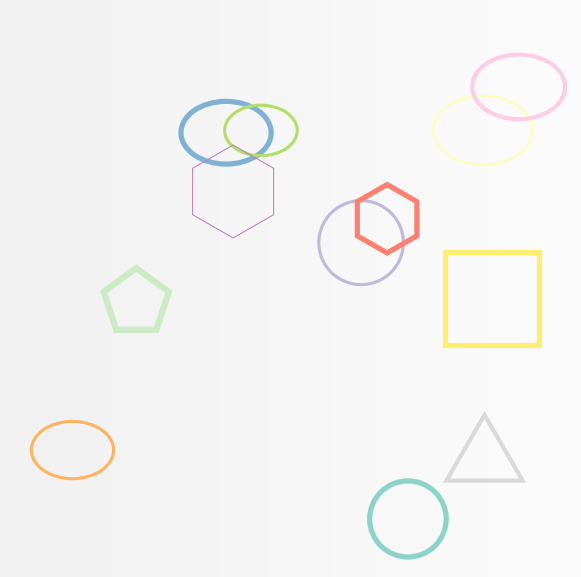[{"shape": "circle", "thickness": 2.5, "radius": 0.33, "center": [0.702, 0.101]}, {"shape": "oval", "thickness": 1, "radius": 0.43, "center": [0.831, 0.773]}, {"shape": "circle", "thickness": 1.5, "radius": 0.36, "center": [0.621, 0.579]}, {"shape": "hexagon", "thickness": 2.5, "radius": 0.3, "center": [0.666, 0.62]}, {"shape": "oval", "thickness": 2.5, "radius": 0.39, "center": [0.389, 0.769]}, {"shape": "oval", "thickness": 1.5, "radius": 0.35, "center": [0.125, 0.22]}, {"shape": "oval", "thickness": 1.5, "radius": 0.31, "center": [0.449, 0.773]}, {"shape": "oval", "thickness": 2, "radius": 0.4, "center": [0.892, 0.849]}, {"shape": "triangle", "thickness": 2, "radius": 0.38, "center": [0.834, 0.205]}, {"shape": "hexagon", "thickness": 0.5, "radius": 0.4, "center": [0.401, 0.668]}, {"shape": "pentagon", "thickness": 3, "radius": 0.29, "center": [0.234, 0.476]}, {"shape": "square", "thickness": 2.5, "radius": 0.4, "center": [0.846, 0.483]}]